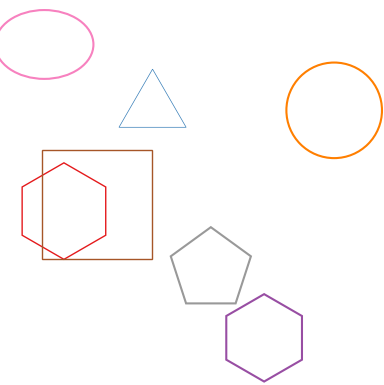[{"shape": "hexagon", "thickness": 1, "radius": 0.63, "center": [0.166, 0.452]}, {"shape": "triangle", "thickness": 0.5, "radius": 0.5, "center": [0.396, 0.72]}, {"shape": "hexagon", "thickness": 1.5, "radius": 0.57, "center": [0.686, 0.122]}, {"shape": "circle", "thickness": 1.5, "radius": 0.62, "center": [0.868, 0.713]}, {"shape": "square", "thickness": 1, "radius": 0.71, "center": [0.252, 0.469]}, {"shape": "oval", "thickness": 1.5, "radius": 0.64, "center": [0.115, 0.884]}, {"shape": "pentagon", "thickness": 1.5, "radius": 0.55, "center": [0.548, 0.3]}]